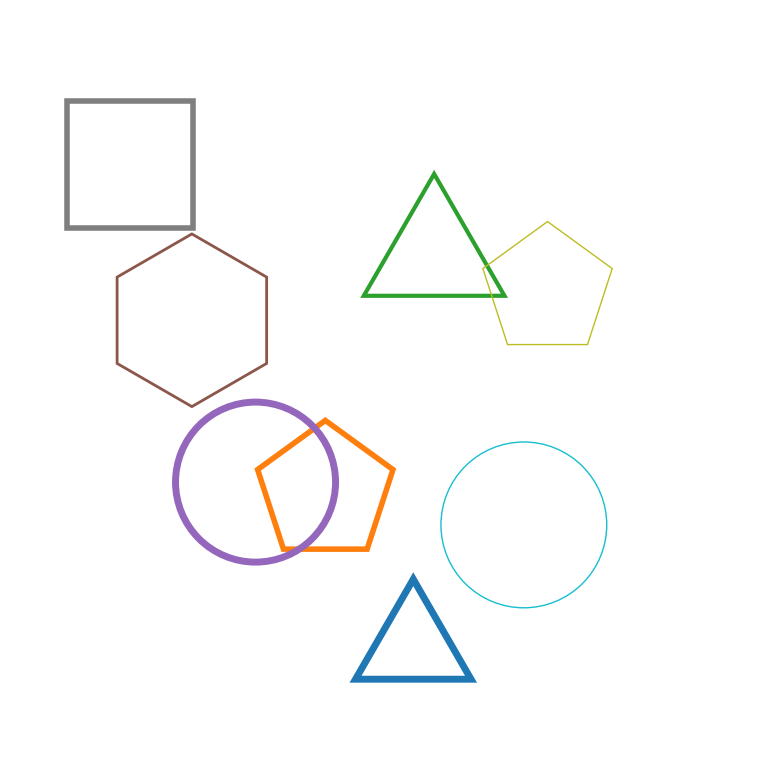[{"shape": "triangle", "thickness": 2.5, "radius": 0.43, "center": [0.537, 0.161]}, {"shape": "pentagon", "thickness": 2, "radius": 0.46, "center": [0.422, 0.362]}, {"shape": "triangle", "thickness": 1.5, "radius": 0.53, "center": [0.564, 0.669]}, {"shape": "circle", "thickness": 2.5, "radius": 0.52, "center": [0.332, 0.374]}, {"shape": "hexagon", "thickness": 1, "radius": 0.56, "center": [0.249, 0.584]}, {"shape": "square", "thickness": 2, "radius": 0.41, "center": [0.169, 0.786]}, {"shape": "pentagon", "thickness": 0.5, "radius": 0.44, "center": [0.711, 0.624]}, {"shape": "circle", "thickness": 0.5, "radius": 0.54, "center": [0.68, 0.318]}]